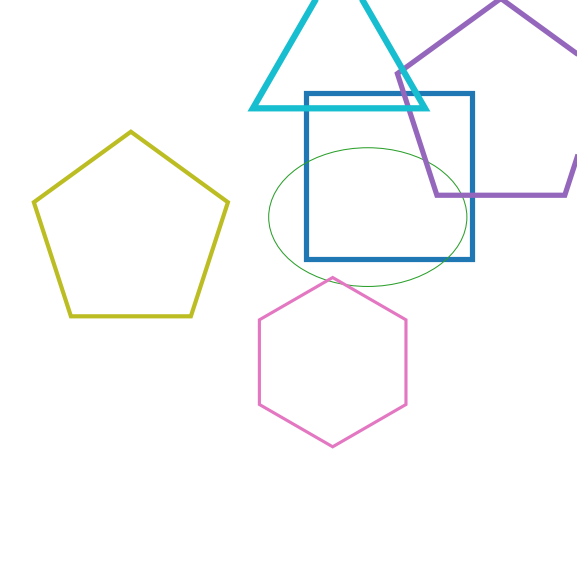[{"shape": "square", "thickness": 2.5, "radius": 0.72, "center": [0.674, 0.694]}, {"shape": "oval", "thickness": 0.5, "radius": 0.86, "center": [0.637, 0.623]}, {"shape": "pentagon", "thickness": 2.5, "radius": 0.94, "center": [0.867, 0.813]}, {"shape": "hexagon", "thickness": 1.5, "radius": 0.73, "center": [0.576, 0.372]}, {"shape": "pentagon", "thickness": 2, "radius": 0.88, "center": [0.227, 0.594]}, {"shape": "triangle", "thickness": 3, "radius": 0.86, "center": [0.587, 0.898]}]